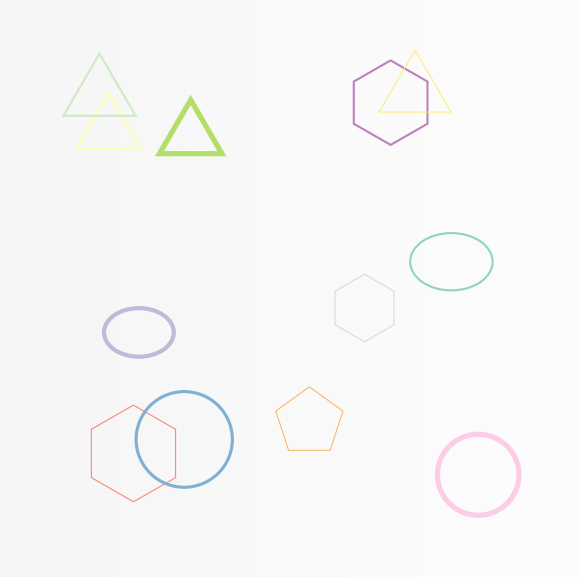[{"shape": "oval", "thickness": 1, "radius": 0.35, "center": [0.777, 0.546]}, {"shape": "triangle", "thickness": 1, "radius": 0.32, "center": [0.187, 0.774]}, {"shape": "oval", "thickness": 2, "radius": 0.3, "center": [0.239, 0.424]}, {"shape": "hexagon", "thickness": 0.5, "radius": 0.42, "center": [0.23, 0.214]}, {"shape": "circle", "thickness": 1.5, "radius": 0.41, "center": [0.317, 0.238]}, {"shape": "pentagon", "thickness": 0.5, "radius": 0.3, "center": [0.532, 0.269]}, {"shape": "triangle", "thickness": 2.5, "radius": 0.31, "center": [0.328, 0.764]}, {"shape": "circle", "thickness": 2.5, "radius": 0.35, "center": [0.823, 0.177]}, {"shape": "hexagon", "thickness": 0.5, "radius": 0.29, "center": [0.627, 0.466]}, {"shape": "hexagon", "thickness": 1, "radius": 0.37, "center": [0.672, 0.821]}, {"shape": "triangle", "thickness": 1, "radius": 0.36, "center": [0.171, 0.834]}, {"shape": "triangle", "thickness": 0.5, "radius": 0.36, "center": [0.714, 0.841]}]